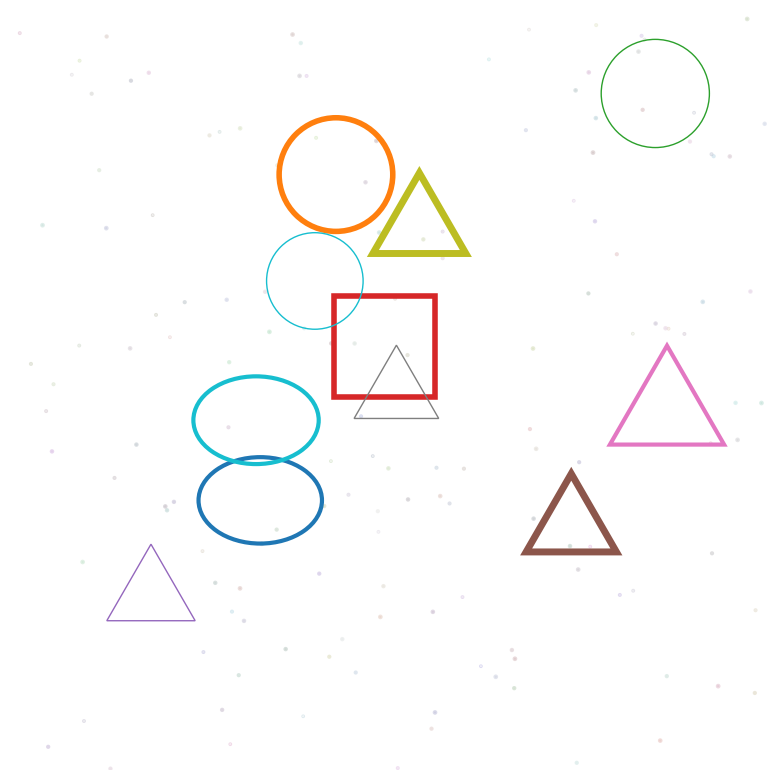[{"shape": "oval", "thickness": 1.5, "radius": 0.4, "center": [0.338, 0.35]}, {"shape": "circle", "thickness": 2, "radius": 0.37, "center": [0.436, 0.773]}, {"shape": "circle", "thickness": 0.5, "radius": 0.35, "center": [0.851, 0.879]}, {"shape": "square", "thickness": 2, "radius": 0.33, "center": [0.499, 0.55]}, {"shape": "triangle", "thickness": 0.5, "radius": 0.33, "center": [0.196, 0.227]}, {"shape": "triangle", "thickness": 2.5, "radius": 0.34, "center": [0.742, 0.317]}, {"shape": "triangle", "thickness": 1.5, "radius": 0.43, "center": [0.866, 0.465]}, {"shape": "triangle", "thickness": 0.5, "radius": 0.32, "center": [0.515, 0.488]}, {"shape": "triangle", "thickness": 2.5, "radius": 0.35, "center": [0.545, 0.706]}, {"shape": "oval", "thickness": 1.5, "radius": 0.41, "center": [0.333, 0.454]}, {"shape": "circle", "thickness": 0.5, "radius": 0.31, "center": [0.409, 0.635]}]